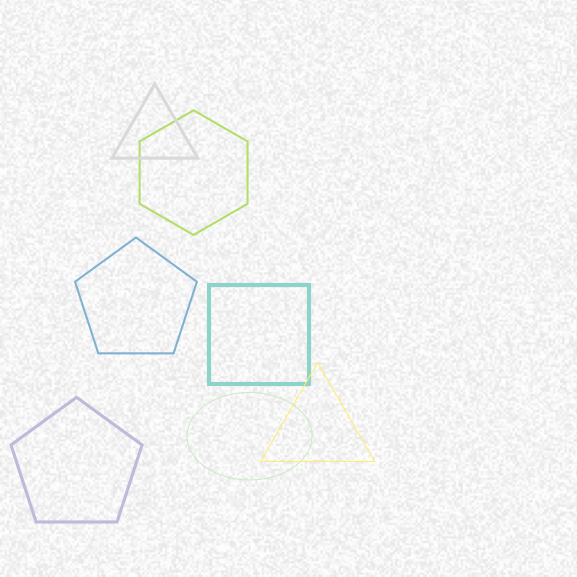[{"shape": "square", "thickness": 2, "radius": 0.43, "center": [0.449, 0.42]}, {"shape": "pentagon", "thickness": 1.5, "radius": 0.6, "center": [0.133, 0.192]}, {"shape": "pentagon", "thickness": 1, "radius": 0.55, "center": [0.235, 0.477]}, {"shape": "hexagon", "thickness": 1, "radius": 0.54, "center": [0.335, 0.7]}, {"shape": "triangle", "thickness": 1.5, "radius": 0.43, "center": [0.268, 0.768]}, {"shape": "oval", "thickness": 0.5, "radius": 0.54, "center": [0.432, 0.244]}, {"shape": "triangle", "thickness": 0.5, "radius": 0.57, "center": [0.55, 0.257]}]